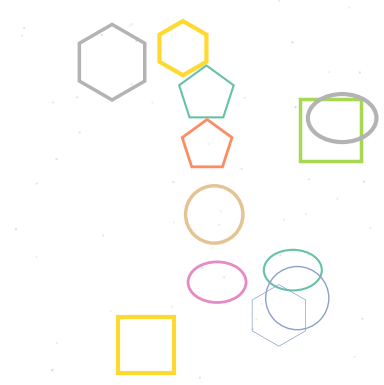[{"shape": "oval", "thickness": 1.5, "radius": 0.38, "center": [0.761, 0.298]}, {"shape": "pentagon", "thickness": 1.5, "radius": 0.37, "center": [0.536, 0.755]}, {"shape": "pentagon", "thickness": 2, "radius": 0.34, "center": [0.538, 0.622]}, {"shape": "circle", "thickness": 1, "radius": 0.41, "center": [0.772, 0.226]}, {"shape": "hexagon", "thickness": 0.5, "radius": 0.4, "center": [0.724, 0.181]}, {"shape": "oval", "thickness": 2, "radius": 0.38, "center": [0.564, 0.267]}, {"shape": "square", "thickness": 2.5, "radius": 0.4, "center": [0.859, 0.663]}, {"shape": "hexagon", "thickness": 3, "radius": 0.35, "center": [0.475, 0.875]}, {"shape": "square", "thickness": 3, "radius": 0.37, "center": [0.379, 0.104]}, {"shape": "circle", "thickness": 2.5, "radius": 0.37, "center": [0.556, 0.443]}, {"shape": "oval", "thickness": 3, "radius": 0.45, "center": [0.889, 0.693]}, {"shape": "hexagon", "thickness": 2.5, "radius": 0.49, "center": [0.291, 0.839]}]